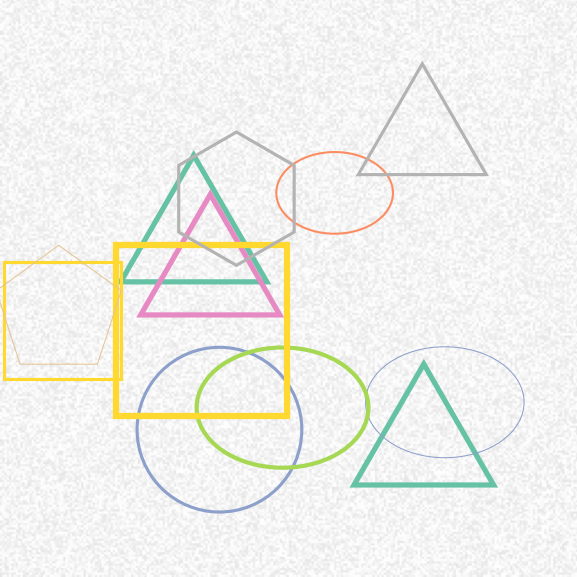[{"shape": "triangle", "thickness": 2.5, "radius": 0.73, "center": [0.336, 0.584]}, {"shape": "triangle", "thickness": 2.5, "radius": 0.7, "center": [0.734, 0.229]}, {"shape": "oval", "thickness": 1, "radius": 0.51, "center": [0.579, 0.665]}, {"shape": "oval", "thickness": 0.5, "radius": 0.69, "center": [0.77, 0.303]}, {"shape": "circle", "thickness": 1.5, "radius": 0.71, "center": [0.38, 0.255]}, {"shape": "triangle", "thickness": 2.5, "radius": 0.7, "center": [0.364, 0.523]}, {"shape": "oval", "thickness": 2, "radius": 0.74, "center": [0.489, 0.293]}, {"shape": "square", "thickness": 3, "radius": 0.74, "center": [0.349, 0.426]}, {"shape": "square", "thickness": 1.5, "radius": 0.51, "center": [0.108, 0.444]}, {"shape": "pentagon", "thickness": 0.5, "radius": 0.57, "center": [0.102, 0.461]}, {"shape": "triangle", "thickness": 1.5, "radius": 0.64, "center": [0.731, 0.761]}, {"shape": "hexagon", "thickness": 1.5, "radius": 0.58, "center": [0.409, 0.655]}]